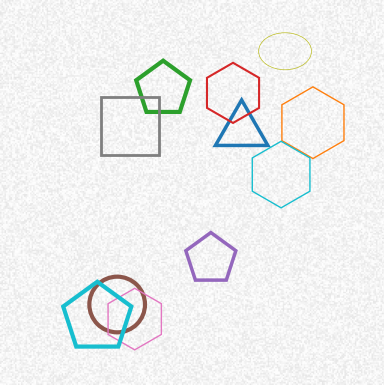[{"shape": "triangle", "thickness": 2.5, "radius": 0.39, "center": [0.628, 0.662]}, {"shape": "hexagon", "thickness": 1, "radius": 0.47, "center": [0.813, 0.681]}, {"shape": "pentagon", "thickness": 3, "radius": 0.37, "center": [0.424, 0.769]}, {"shape": "hexagon", "thickness": 1.5, "radius": 0.39, "center": [0.605, 0.759]}, {"shape": "pentagon", "thickness": 2.5, "radius": 0.34, "center": [0.548, 0.328]}, {"shape": "circle", "thickness": 3, "radius": 0.36, "center": [0.304, 0.209]}, {"shape": "hexagon", "thickness": 1, "radius": 0.4, "center": [0.35, 0.171]}, {"shape": "square", "thickness": 2, "radius": 0.38, "center": [0.338, 0.672]}, {"shape": "oval", "thickness": 0.5, "radius": 0.34, "center": [0.74, 0.867]}, {"shape": "pentagon", "thickness": 3, "radius": 0.47, "center": [0.253, 0.175]}, {"shape": "hexagon", "thickness": 1, "radius": 0.43, "center": [0.73, 0.547]}]